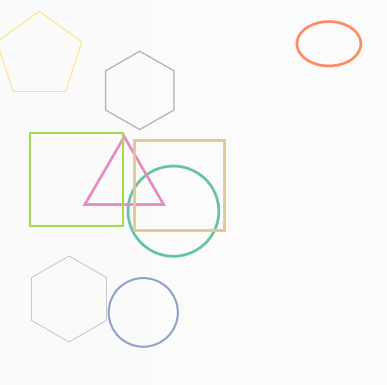[{"shape": "circle", "thickness": 2, "radius": 0.59, "center": [0.448, 0.451]}, {"shape": "oval", "thickness": 2, "radius": 0.41, "center": [0.849, 0.886]}, {"shape": "circle", "thickness": 1.5, "radius": 0.45, "center": [0.37, 0.189]}, {"shape": "triangle", "thickness": 2, "radius": 0.59, "center": [0.321, 0.527]}, {"shape": "square", "thickness": 1.5, "radius": 0.6, "center": [0.198, 0.534]}, {"shape": "pentagon", "thickness": 0.5, "radius": 0.58, "center": [0.101, 0.856]}, {"shape": "square", "thickness": 2, "radius": 0.58, "center": [0.463, 0.52]}, {"shape": "hexagon", "thickness": 1, "radius": 0.51, "center": [0.361, 0.765]}, {"shape": "hexagon", "thickness": 0.5, "radius": 0.56, "center": [0.178, 0.223]}]